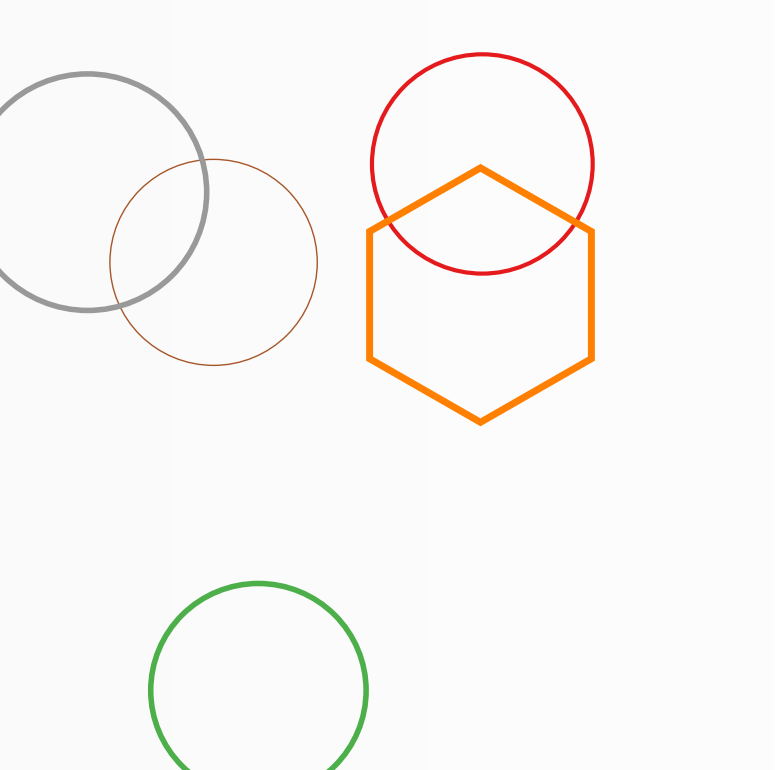[{"shape": "circle", "thickness": 1.5, "radius": 0.71, "center": [0.622, 0.787]}, {"shape": "circle", "thickness": 2, "radius": 0.69, "center": [0.333, 0.103]}, {"shape": "hexagon", "thickness": 2.5, "radius": 0.83, "center": [0.62, 0.617]}, {"shape": "circle", "thickness": 0.5, "radius": 0.67, "center": [0.276, 0.659]}, {"shape": "circle", "thickness": 2, "radius": 0.77, "center": [0.113, 0.75]}]